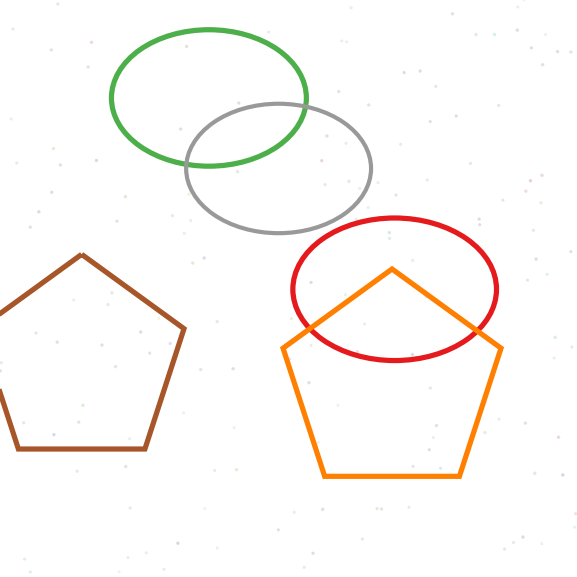[{"shape": "oval", "thickness": 2.5, "radius": 0.88, "center": [0.683, 0.498]}, {"shape": "oval", "thickness": 2.5, "radius": 0.84, "center": [0.362, 0.83]}, {"shape": "pentagon", "thickness": 2.5, "radius": 0.99, "center": [0.679, 0.335]}, {"shape": "pentagon", "thickness": 2.5, "radius": 0.93, "center": [0.141, 0.372]}, {"shape": "oval", "thickness": 2, "radius": 0.8, "center": [0.482, 0.707]}]